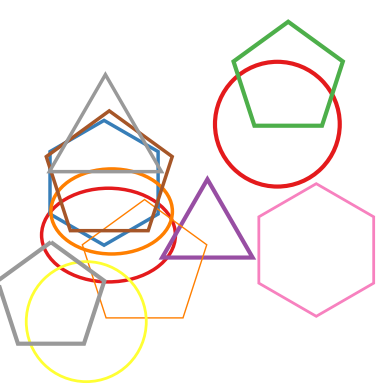[{"shape": "circle", "thickness": 3, "radius": 0.81, "center": [0.72, 0.677]}, {"shape": "oval", "thickness": 2.5, "radius": 0.87, "center": [0.282, 0.389]}, {"shape": "hexagon", "thickness": 2.5, "radius": 0.81, "center": [0.27, 0.525]}, {"shape": "pentagon", "thickness": 3, "radius": 0.75, "center": [0.749, 0.794]}, {"shape": "triangle", "thickness": 3, "radius": 0.68, "center": [0.539, 0.399]}, {"shape": "oval", "thickness": 2.5, "radius": 0.79, "center": [0.29, 0.451]}, {"shape": "pentagon", "thickness": 1, "radius": 0.85, "center": [0.375, 0.312]}, {"shape": "circle", "thickness": 2, "radius": 0.78, "center": [0.224, 0.165]}, {"shape": "pentagon", "thickness": 2.5, "radius": 0.86, "center": [0.284, 0.54]}, {"shape": "hexagon", "thickness": 2, "radius": 0.86, "center": [0.821, 0.351]}, {"shape": "triangle", "thickness": 2.5, "radius": 0.84, "center": [0.274, 0.638]}, {"shape": "pentagon", "thickness": 3, "radius": 0.73, "center": [0.132, 0.225]}]